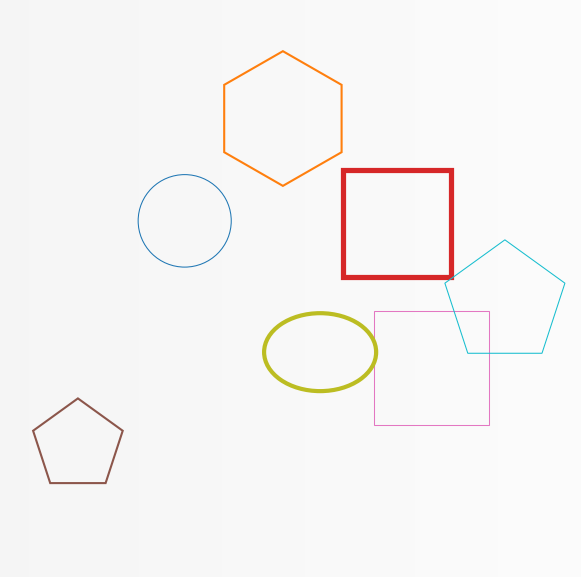[{"shape": "circle", "thickness": 0.5, "radius": 0.4, "center": [0.318, 0.617]}, {"shape": "hexagon", "thickness": 1, "radius": 0.58, "center": [0.487, 0.794]}, {"shape": "square", "thickness": 2.5, "radius": 0.46, "center": [0.682, 0.613]}, {"shape": "pentagon", "thickness": 1, "radius": 0.41, "center": [0.134, 0.228]}, {"shape": "square", "thickness": 0.5, "radius": 0.49, "center": [0.742, 0.362]}, {"shape": "oval", "thickness": 2, "radius": 0.48, "center": [0.551, 0.389]}, {"shape": "pentagon", "thickness": 0.5, "radius": 0.54, "center": [0.869, 0.475]}]